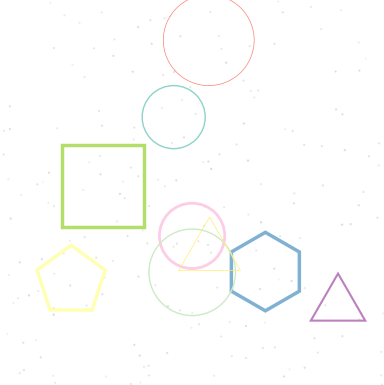[{"shape": "circle", "thickness": 1, "radius": 0.41, "center": [0.451, 0.696]}, {"shape": "pentagon", "thickness": 2.5, "radius": 0.46, "center": [0.185, 0.27]}, {"shape": "circle", "thickness": 0.5, "radius": 0.59, "center": [0.542, 0.896]}, {"shape": "hexagon", "thickness": 2.5, "radius": 0.51, "center": [0.689, 0.295]}, {"shape": "square", "thickness": 2.5, "radius": 0.53, "center": [0.268, 0.516]}, {"shape": "circle", "thickness": 2, "radius": 0.42, "center": [0.499, 0.387]}, {"shape": "triangle", "thickness": 1.5, "radius": 0.41, "center": [0.878, 0.208]}, {"shape": "circle", "thickness": 1, "radius": 0.56, "center": [0.499, 0.293]}, {"shape": "triangle", "thickness": 0.5, "radius": 0.46, "center": [0.544, 0.344]}]